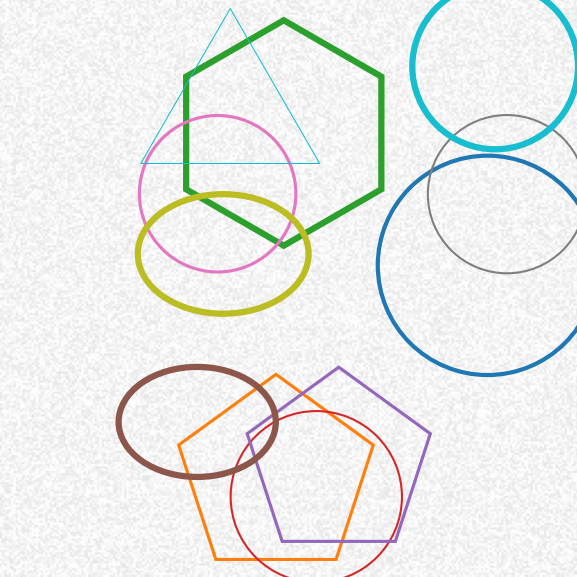[{"shape": "circle", "thickness": 2, "radius": 0.95, "center": [0.844, 0.54]}, {"shape": "pentagon", "thickness": 1.5, "radius": 0.89, "center": [0.478, 0.174]}, {"shape": "hexagon", "thickness": 3, "radius": 0.98, "center": [0.491, 0.769]}, {"shape": "circle", "thickness": 1, "radius": 0.74, "center": [0.548, 0.139]}, {"shape": "pentagon", "thickness": 1.5, "radius": 0.83, "center": [0.587, 0.197]}, {"shape": "oval", "thickness": 3, "radius": 0.68, "center": [0.341, 0.269]}, {"shape": "circle", "thickness": 1.5, "radius": 0.68, "center": [0.377, 0.664]}, {"shape": "circle", "thickness": 1, "radius": 0.69, "center": [0.878, 0.663]}, {"shape": "oval", "thickness": 3, "radius": 0.74, "center": [0.386, 0.559]}, {"shape": "triangle", "thickness": 0.5, "radius": 0.89, "center": [0.399, 0.806]}, {"shape": "circle", "thickness": 3, "radius": 0.72, "center": [0.857, 0.884]}]